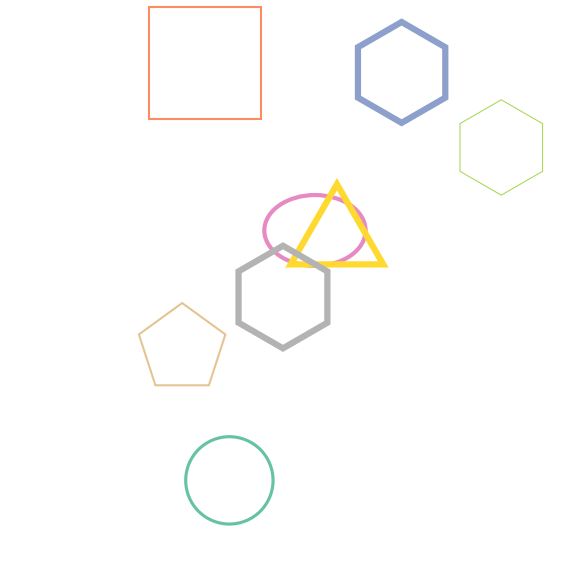[{"shape": "circle", "thickness": 1.5, "radius": 0.38, "center": [0.397, 0.167]}, {"shape": "square", "thickness": 1, "radius": 0.48, "center": [0.355, 0.891]}, {"shape": "hexagon", "thickness": 3, "radius": 0.44, "center": [0.695, 0.874]}, {"shape": "oval", "thickness": 2, "radius": 0.44, "center": [0.545, 0.6]}, {"shape": "hexagon", "thickness": 0.5, "radius": 0.41, "center": [0.868, 0.744]}, {"shape": "triangle", "thickness": 3, "radius": 0.46, "center": [0.583, 0.588]}, {"shape": "pentagon", "thickness": 1, "radius": 0.39, "center": [0.315, 0.396]}, {"shape": "hexagon", "thickness": 3, "radius": 0.44, "center": [0.49, 0.485]}]